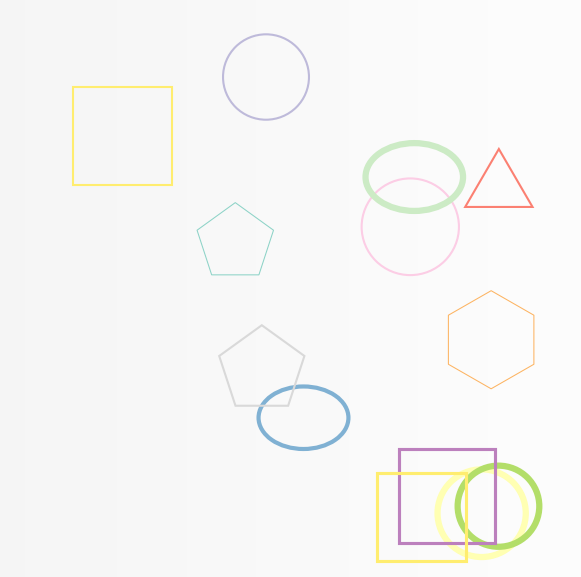[{"shape": "pentagon", "thickness": 0.5, "radius": 0.35, "center": [0.405, 0.579]}, {"shape": "circle", "thickness": 3, "radius": 0.38, "center": [0.829, 0.11]}, {"shape": "circle", "thickness": 1, "radius": 0.37, "center": [0.458, 0.866]}, {"shape": "triangle", "thickness": 1, "radius": 0.33, "center": [0.858, 0.674]}, {"shape": "oval", "thickness": 2, "radius": 0.39, "center": [0.522, 0.276]}, {"shape": "hexagon", "thickness": 0.5, "radius": 0.42, "center": [0.845, 0.411]}, {"shape": "circle", "thickness": 3, "radius": 0.35, "center": [0.858, 0.123]}, {"shape": "circle", "thickness": 1, "radius": 0.42, "center": [0.706, 0.606]}, {"shape": "pentagon", "thickness": 1, "radius": 0.39, "center": [0.45, 0.359]}, {"shape": "square", "thickness": 1.5, "radius": 0.41, "center": [0.769, 0.14]}, {"shape": "oval", "thickness": 3, "radius": 0.42, "center": [0.713, 0.693]}, {"shape": "square", "thickness": 1.5, "radius": 0.38, "center": [0.725, 0.104]}, {"shape": "square", "thickness": 1, "radius": 0.42, "center": [0.211, 0.764]}]